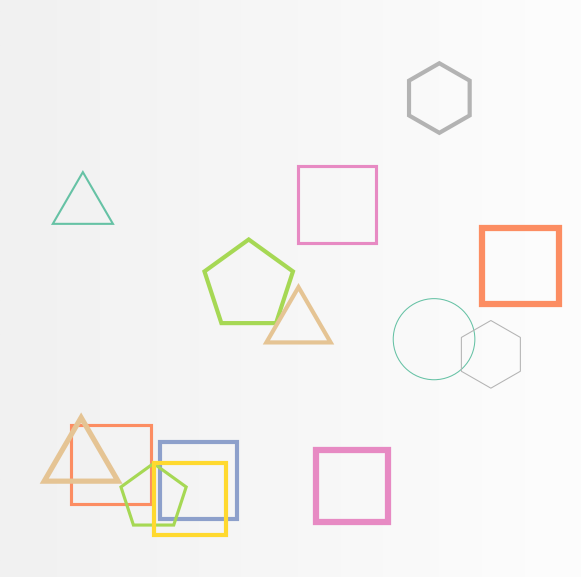[{"shape": "circle", "thickness": 0.5, "radius": 0.35, "center": [0.747, 0.412]}, {"shape": "triangle", "thickness": 1, "radius": 0.3, "center": [0.143, 0.641]}, {"shape": "square", "thickness": 1.5, "radius": 0.34, "center": [0.191, 0.195]}, {"shape": "square", "thickness": 3, "radius": 0.33, "center": [0.896, 0.539]}, {"shape": "square", "thickness": 2, "radius": 0.33, "center": [0.342, 0.167]}, {"shape": "square", "thickness": 3, "radius": 0.31, "center": [0.606, 0.158]}, {"shape": "square", "thickness": 1.5, "radius": 0.34, "center": [0.579, 0.645]}, {"shape": "pentagon", "thickness": 1.5, "radius": 0.29, "center": [0.264, 0.138]}, {"shape": "pentagon", "thickness": 2, "radius": 0.4, "center": [0.428, 0.504]}, {"shape": "square", "thickness": 2, "radius": 0.31, "center": [0.327, 0.135]}, {"shape": "triangle", "thickness": 2, "radius": 0.32, "center": [0.514, 0.438]}, {"shape": "triangle", "thickness": 2.5, "radius": 0.37, "center": [0.14, 0.203]}, {"shape": "hexagon", "thickness": 0.5, "radius": 0.29, "center": [0.845, 0.386]}, {"shape": "hexagon", "thickness": 2, "radius": 0.3, "center": [0.756, 0.829]}]